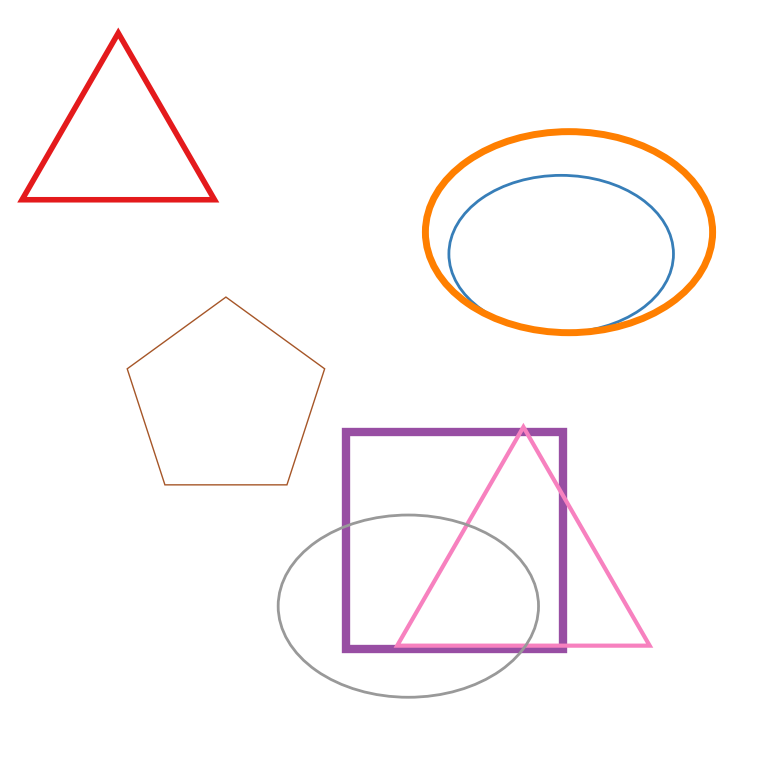[{"shape": "triangle", "thickness": 2, "radius": 0.72, "center": [0.154, 0.813]}, {"shape": "oval", "thickness": 1, "radius": 0.73, "center": [0.729, 0.67]}, {"shape": "square", "thickness": 3, "radius": 0.7, "center": [0.59, 0.298]}, {"shape": "oval", "thickness": 2.5, "radius": 0.93, "center": [0.739, 0.698]}, {"shape": "pentagon", "thickness": 0.5, "radius": 0.67, "center": [0.293, 0.479]}, {"shape": "triangle", "thickness": 1.5, "radius": 0.95, "center": [0.68, 0.256]}, {"shape": "oval", "thickness": 1, "radius": 0.85, "center": [0.53, 0.213]}]